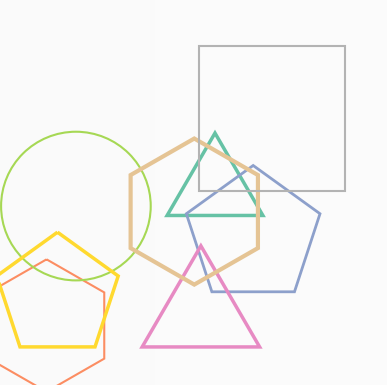[{"shape": "triangle", "thickness": 2.5, "radius": 0.71, "center": [0.555, 0.512]}, {"shape": "hexagon", "thickness": 1.5, "radius": 0.86, "center": [0.12, 0.154]}, {"shape": "pentagon", "thickness": 2, "radius": 0.91, "center": [0.653, 0.389]}, {"shape": "triangle", "thickness": 2.5, "radius": 0.88, "center": [0.518, 0.186]}, {"shape": "circle", "thickness": 1.5, "radius": 0.97, "center": [0.196, 0.465]}, {"shape": "pentagon", "thickness": 2.5, "radius": 0.82, "center": [0.148, 0.232]}, {"shape": "hexagon", "thickness": 3, "radius": 0.95, "center": [0.501, 0.45]}, {"shape": "square", "thickness": 1.5, "radius": 0.94, "center": [0.702, 0.692]}]